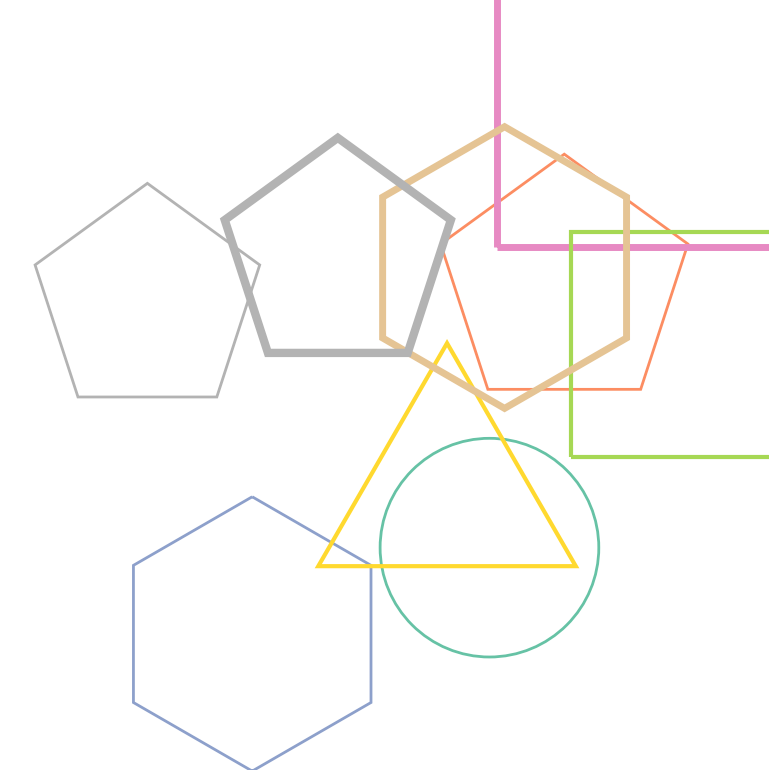[{"shape": "circle", "thickness": 1, "radius": 0.71, "center": [0.636, 0.289]}, {"shape": "pentagon", "thickness": 1, "radius": 0.84, "center": [0.733, 0.631]}, {"shape": "hexagon", "thickness": 1, "radius": 0.89, "center": [0.328, 0.177]}, {"shape": "square", "thickness": 2.5, "radius": 0.97, "center": [0.839, 0.873]}, {"shape": "square", "thickness": 1.5, "radius": 0.73, "center": [0.887, 0.553]}, {"shape": "triangle", "thickness": 1.5, "radius": 0.97, "center": [0.581, 0.361]}, {"shape": "hexagon", "thickness": 2.5, "radius": 0.91, "center": [0.655, 0.653]}, {"shape": "pentagon", "thickness": 3, "radius": 0.77, "center": [0.439, 0.667]}, {"shape": "pentagon", "thickness": 1, "radius": 0.77, "center": [0.191, 0.609]}]